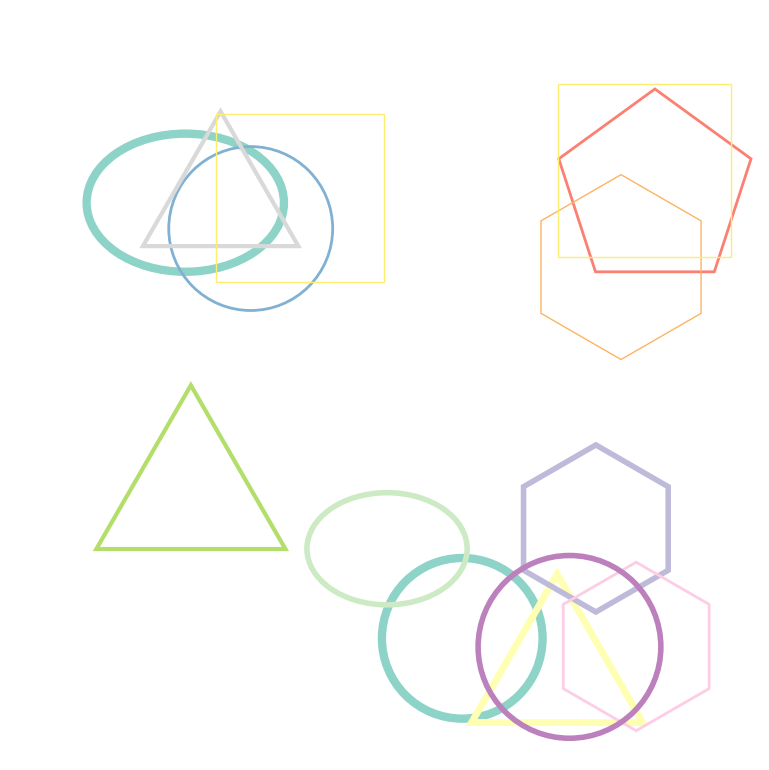[{"shape": "circle", "thickness": 3, "radius": 0.52, "center": [0.6, 0.171]}, {"shape": "oval", "thickness": 3, "radius": 0.64, "center": [0.241, 0.737]}, {"shape": "triangle", "thickness": 2.5, "radius": 0.64, "center": [0.724, 0.126]}, {"shape": "hexagon", "thickness": 2, "radius": 0.54, "center": [0.774, 0.314]}, {"shape": "pentagon", "thickness": 1, "radius": 0.66, "center": [0.851, 0.753]}, {"shape": "circle", "thickness": 1, "radius": 0.53, "center": [0.326, 0.703]}, {"shape": "hexagon", "thickness": 0.5, "radius": 0.6, "center": [0.807, 0.653]}, {"shape": "triangle", "thickness": 1.5, "radius": 0.71, "center": [0.248, 0.358]}, {"shape": "hexagon", "thickness": 1, "radius": 0.55, "center": [0.826, 0.16]}, {"shape": "triangle", "thickness": 1.5, "radius": 0.58, "center": [0.287, 0.739]}, {"shape": "circle", "thickness": 2, "radius": 0.59, "center": [0.74, 0.16]}, {"shape": "oval", "thickness": 2, "radius": 0.52, "center": [0.503, 0.287]}, {"shape": "square", "thickness": 0.5, "radius": 0.55, "center": [0.39, 0.743]}, {"shape": "square", "thickness": 0.5, "radius": 0.56, "center": [0.837, 0.779]}]